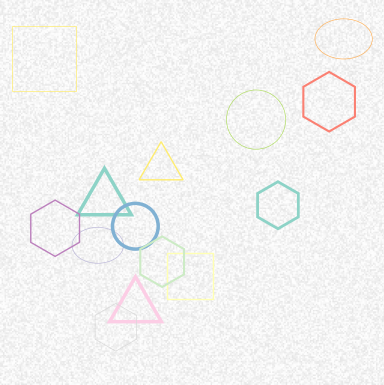[{"shape": "hexagon", "thickness": 2, "radius": 0.31, "center": [0.722, 0.467]}, {"shape": "triangle", "thickness": 2.5, "radius": 0.4, "center": [0.271, 0.482]}, {"shape": "square", "thickness": 1, "radius": 0.3, "center": [0.493, 0.284]}, {"shape": "oval", "thickness": 0.5, "radius": 0.33, "center": [0.254, 0.363]}, {"shape": "hexagon", "thickness": 1.5, "radius": 0.39, "center": [0.855, 0.736]}, {"shape": "circle", "thickness": 2.5, "radius": 0.3, "center": [0.352, 0.412]}, {"shape": "oval", "thickness": 0.5, "radius": 0.37, "center": [0.893, 0.899]}, {"shape": "circle", "thickness": 0.5, "radius": 0.38, "center": [0.665, 0.689]}, {"shape": "triangle", "thickness": 2.5, "radius": 0.39, "center": [0.352, 0.203]}, {"shape": "hexagon", "thickness": 0.5, "radius": 0.31, "center": [0.301, 0.15]}, {"shape": "hexagon", "thickness": 1, "radius": 0.37, "center": [0.143, 0.407]}, {"shape": "hexagon", "thickness": 1.5, "radius": 0.33, "center": [0.421, 0.32]}, {"shape": "square", "thickness": 0.5, "radius": 0.42, "center": [0.115, 0.849]}, {"shape": "triangle", "thickness": 1, "radius": 0.33, "center": [0.418, 0.566]}]